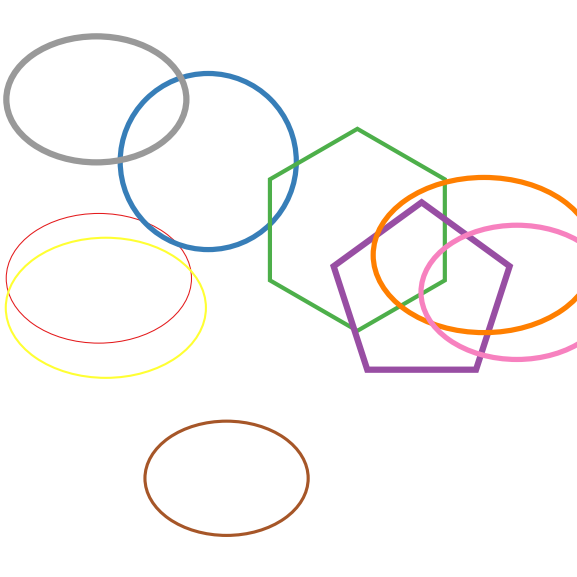[{"shape": "oval", "thickness": 0.5, "radius": 0.8, "center": [0.171, 0.517]}, {"shape": "circle", "thickness": 2.5, "radius": 0.76, "center": [0.361, 0.719]}, {"shape": "hexagon", "thickness": 2, "radius": 0.87, "center": [0.619, 0.601]}, {"shape": "pentagon", "thickness": 3, "radius": 0.8, "center": [0.73, 0.489]}, {"shape": "oval", "thickness": 2.5, "radius": 0.96, "center": [0.838, 0.558]}, {"shape": "oval", "thickness": 1, "radius": 0.87, "center": [0.183, 0.466]}, {"shape": "oval", "thickness": 1.5, "radius": 0.71, "center": [0.392, 0.171]}, {"shape": "oval", "thickness": 2.5, "radius": 0.83, "center": [0.895, 0.493]}, {"shape": "oval", "thickness": 3, "radius": 0.78, "center": [0.167, 0.827]}]